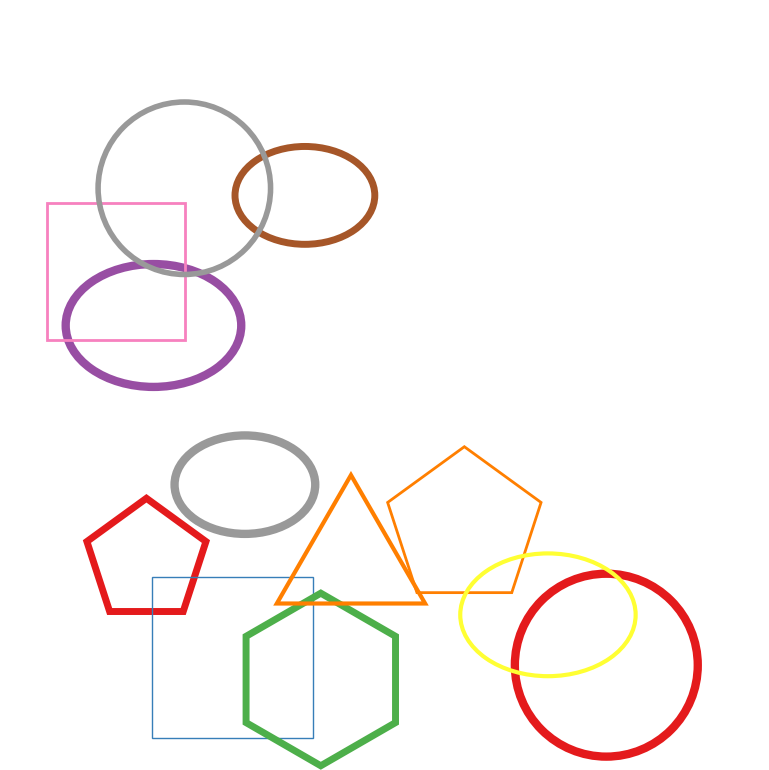[{"shape": "pentagon", "thickness": 2.5, "radius": 0.41, "center": [0.19, 0.272]}, {"shape": "circle", "thickness": 3, "radius": 0.59, "center": [0.787, 0.136]}, {"shape": "square", "thickness": 0.5, "radius": 0.52, "center": [0.302, 0.146]}, {"shape": "hexagon", "thickness": 2.5, "radius": 0.56, "center": [0.417, 0.118]}, {"shape": "oval", "thickness": 3, "radius": 0.57, "center": [0.199, 0.577]}, {"shape": "triangle", "thickness": 1.5, "radius": 0.56, "center": [0.456, 0.272]}, {"shape": "pentagon", "thickness": 1, "radius": 0.52, "center": [0.603, 0.315]}, {"shape": "oval", "thickness": 1.5, "radius": 0.57, "center": [0.712, 0.202]}, {"shape": "oval", "thickness": 2.5, "radius": 0.45, "center": [0.396, 0.746]}, {"shape": "square", "thickness": 1, "radius": 0.45, "center": [0.151, 0.647]}, {"shape": "circle", "thickness": 2, "radius": 0.56, "center": [0.239, 0.756]}, {"shape": "oval", "thickness": 3, "radius": 0.46, "center": [0.318, 0.371]}]